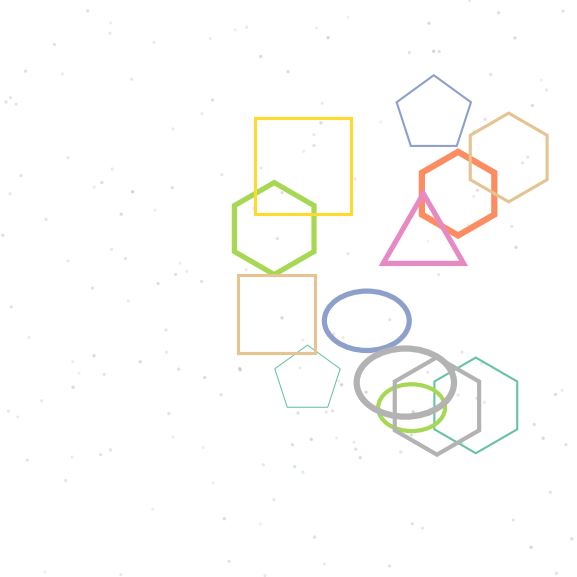[{"shape": "hexagon", "thickness": 1, "radius": 0.41, "center": [0.824, 0.297]}, {"shape": "pentagon", "thickness": 0.5, "radius": 0.3, "center": [0.532, 0.342]}, {"shape": "hexagon", "thickness": 3, "radius": 0.36, "center": [0.793, 0.664]}, {"shape": "oval", "thickness": 2.5, "radius": 0.37, "center": [0.635, 0.444]}, {"shape": "pentagon", "thickness": 1, "radius": 0.34, "center": [0.751, 0.801]}, {"shape": "triangle", "thickness": 2.5, "radius": 0.4, "center": [0.733, 0.583]}, {"shape": "hexagon", "thickness": 2.5, "radius": 0.4, "center": [0.475, 0.603]}, {"shape": "oval", "thickness": 2, "radius": 0.29, "center": [0.713, 0.293]}, {"shape": "square", "thickness": 1.5, "radius": 0.42, "center": [0.525, 0.712]}, {"shape": "hexagon", "thickness": 1.5, "radius": 0.38, "center": [0.881, 0.726]}, {"shape": "square", "thickness": 1.5, "radius": 0.34, "center": [0.479, 0.456]}, {"shape": "hexagon", "thickness": 2, "radius": 0.42, "center": [0.757, 0.296]}, {"shape": "oval", "thickness": 3, "radius": 0.42, "center": [0.702, 0.337]}]